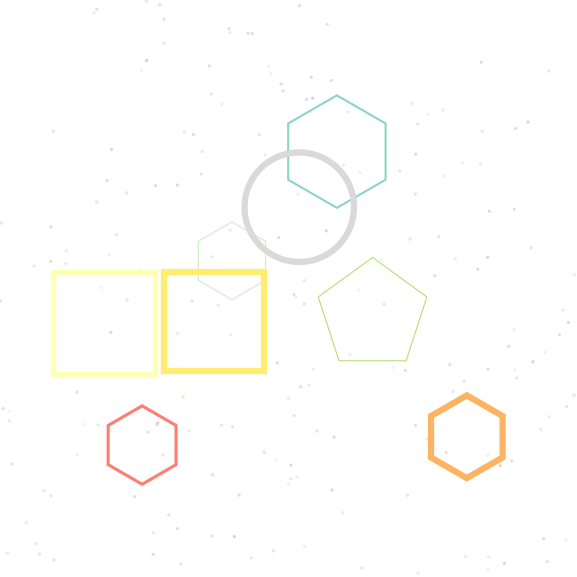[{"shape": "hexagon", "thickness": 1, "radius": 0.49, "center": [0.583, 0.737]}, {"shape": "square", "thickness": 2.5, "radius": 0.44, "center": [0.18, 0.44]}, {"shape": "hexagon", "thickness": 1.5, "radius": 0.34, "center": [0.246, 0.228]}, {"shape": "hexagon", "thickness": 3, "radius": 0.36, "center": [0.808, 0.243]}, {"shape": "pentagon", "thickness": 0.5, "radius": 0.49, "center": [0.645, 0.454]}, {"shape": "circle", "thickness": 3, "radius": 0.47, "center": [0.518, 0.64]}, {"shape": "hexagon", "thickness": 0.5, "radius": 0.34, "center": [0.402, 0.548]}, {"shape": "square", "thickness": 3, "radius": 0.43, "center": [0.371, 0.443]}]